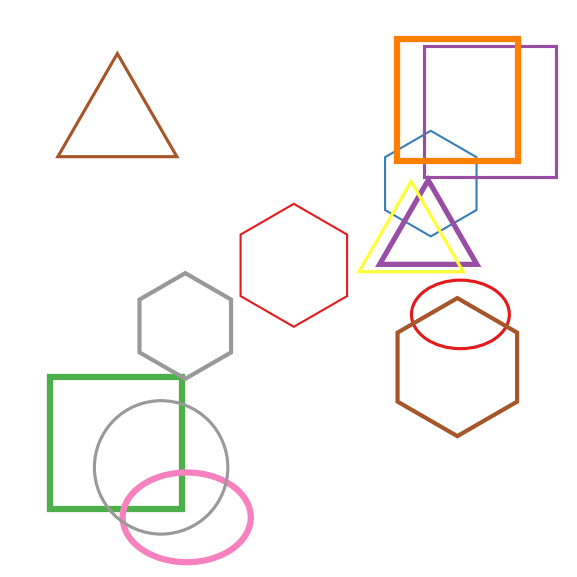[{"shape": "oval", "thickness": 1.5, "radius": 0.42, "center": [0.797, 0.455]}, {"shape": "hexagon", "thickness": 1, "radius": 0.53, "center": [0.509, 0.54]}, {"shape": "hexagon", "thickness": 1, "radius": 0.46, "center": [0.746, 0.681]}, {"shape": "square", "thickness": 3, "radius": 0.57, "center": [0.2, 0.232]}, {"shape": "triangle", "thickness": 2.5, "radius": 0.49, "center": [0.742, 0.59]}, {"shape": "square", "thickness": 1.5, "radius": 0.57, "center": [0.848, 0.806]}, {"shape": "square", "thickness": 3, "radius": 0.53, "center": [0.792, 0.826]}, {"shape": "triangle", "thickness": 1.5, "radius": 0.52, "center": [0.712, 0.581]}, {"shape": "hexagon", "thickness": 2, "radius": 0.6, "center": [0.792, 0.363]}, {"shape": "triangle", "thickness": 1.5, "radius": 0.6, "center": [0.203, 0.787]}, {"shape": "oval", "thickness": 3, "radius": 0.55, "center": [0.323, 0.103]}, {"shape": "hexagon", "thickness": 2, "radius": 0.46, "center": [0.321, 0.435]}, {"shape": "circle", "thickness": 1.5, "radius": 0.58, "center": [0.279, 0.19]}]